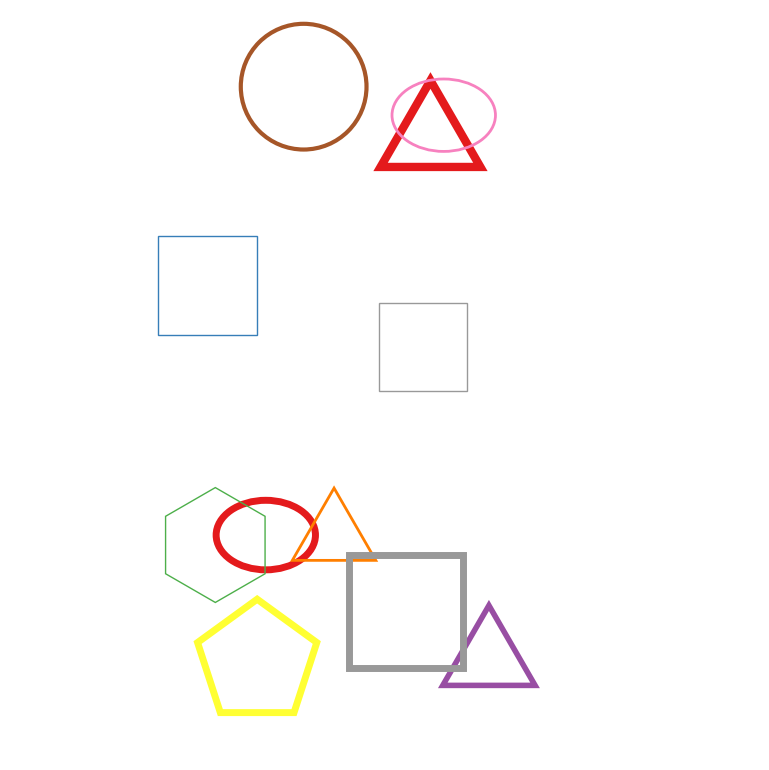[{"shape": "triangle", "thickness": 3, "radius": 0.37, "center": [0.559, 0.821]}, {"shape": "oval", "thickness": 2.5, "radius": 0.32, "center": [0.345, 0.305]}, {"shape": "square", "thickness": 0.5, "radius": 0.32, "center": [0.269, 0.629]}, {"shape": "hexagon", "thickness": 0.5, "radius": 0.37, "center": [0.28, 0.292]}, {"shape": "triangle", "thickness": 2, "radius": 0.35, "center": [0.635, 0.144]}, {"shape": "triangle", "thickness": 1, "radius": 0.31, "center": [0.434, 0.304]}, {"shape": "pentagon", "thickness": 2.5, "radius": 0.41, "center": [0.334, 0.14]}, {"shape": "circle", "thickness": 1.5, "radius": 0.41, "center": [0.394, 0.887]}, {"shape": "oval", "thickness": 1, "radius": 0.34, "center": [0.576, 0.85]}, {"shape": "square", "thickness": 0.5, "radius": 0.29, "center": [0.549, 0.549]}, {"shape": "square", "thickness": 2.5, "radius": 0.37, "center": [0.527, 0.206]}]